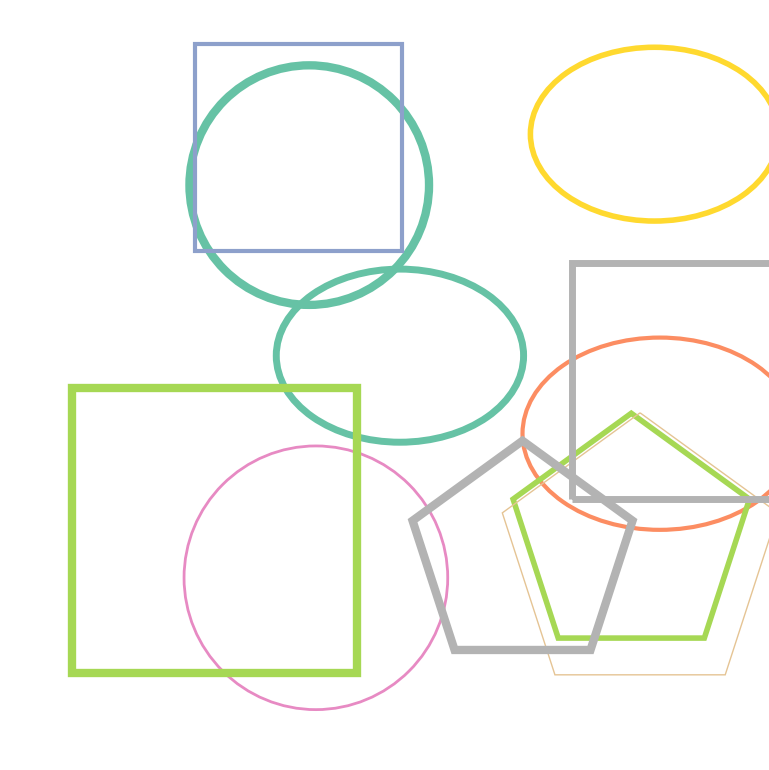[{"shape": "circle", "thickness": 3, "radius": 0.78, "center": [0.402, 0.76]}, {"shape": "oval", "thickness": 2.5, "radius": 0.8, "center": [0.519, 0.538]}, {"shape": "oval", "thickness": 1.5, "radius": 0.89, "center": [0.857, 0.437]}, {"shape": "square", "thickness": 1.5, "radius": 0.67, "center": [0.388, 0.808]}, {"shape": "circle", "thickness": 1, "radius": 0.86, "center": [0.41, 0.25]}, {"shape": "square", "thickness": 3, "radius": 0.92, "center": [0.278, 0.311]}, {"shape": "pentagon", "thickness": 2, "radius": 0.81, "center": [0.82, 0.302]}, {"shape": "oval", "thickness": 2, "radius": 0.81, "center": [0.85, 0.826]}, {"shape": "pentagon", "thickness": 0.5, "radius": 0.94, "center": [0.831, 0.276]}, {"shape": "pentagon", "thickness": 3, "radius": 0.75, "center": [0.679, 0.277]}, {"shape": "square", "thickness": 2.5, "radius": 0.77, "center": [0.896, 0.505]}]